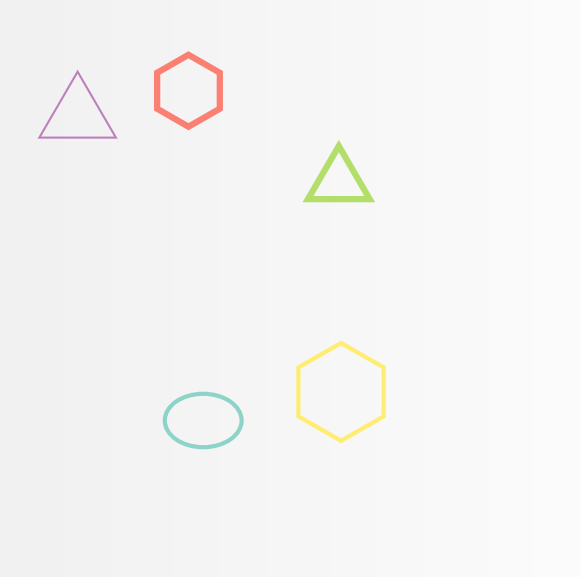[{"shape": "oval", "thickness": 2, "radius": 0.33, "center": [0.35, 0.271]}, {"shape": "hexagon", "thickness": 3, "radius": 0.31, "center": [0.324, 0.842]}, {"shape": "triangle", "thickness": 3, "radius": 0.31, "center": [0.583, 0.685]}, {"shape": "triangle", "thickness": 1, "radius": 0.38, "center": [0.134, 0.799]}, {"shape": "hexagon", "thickness": 2, "radius": 0.42, "center": [0.587, 0.321]}]